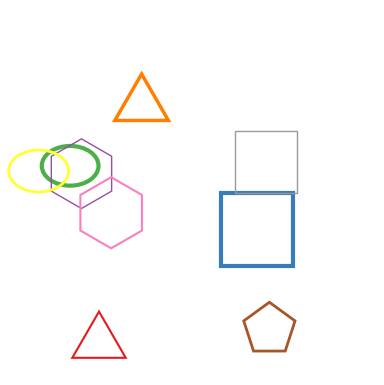[{"shape": "triangle", "thickness": 1.5, "radius": 0.4, "center": [0.257, 0.111]}, {"shape": "square", "thickness": 3, "radius": 0.47, "center": [0.667, 0.405]}, {"shape": "oval", "thickness": 3, "radius": 0.37, "center": [0.182, 0.569]}, {"shape": "hexagon", "thickness": 1, "radius": 0.45, "center": [0.212, 0.549]}, {"shape": "triangle", "thickness": 2.5, "radius": 0.4, "center": [0.368, 0.727]}, {"shape": "oval", "thickness": 2, "radius": 0.39, "center": [0.1, 0.556]}, {"shape": "pentagon", "thickness": 2, "radius": 0.35, "center": [0.7, 0.145]}, {"shape": "hexagon", "thickness": 1.5, "radius": 0.46, "center": [0.289, 0.447]}, {"shape": "square", "thickness": 1, "radius": 0.4, "center": [0.691, 0.579]}]